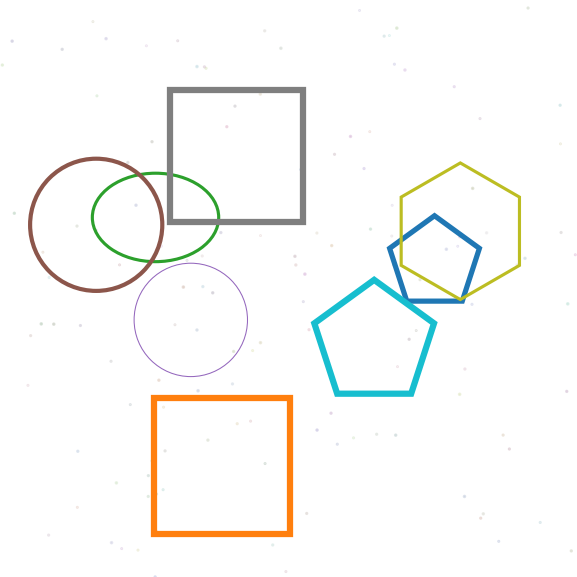[{"shape": "pentagon", "thickness": 2.5, "radius": 0.41, "center": [0.752, 0.544]}, {"shape": "square", "thickness": 3, "radius": 0.59, "center": [0.384, 0.192]}, {"shape": "oval", "thickness": 1.5, "radius": 0.55, "center": [0.269, 0.623]}, {"shape": "circle", "thickness": 0.5, "radius": 0.49, "center": [0.33, 0.445]}, {"shape": "circle", "thickness": 2, "radius": 0.57, "center": [0.167, 0.61]}, {"shape": "square", "thickness": 3, "radius": 0.57, "center": [0.409, 0.729]}, {"shape": "hexagon", "thickness": 1.5, "radius": 0.59, "center": [0.797, 0.599]}, {"shape": "pentagon", "thickness": 3, "radius": 0.54, "center": [0.648, 0.406]}]